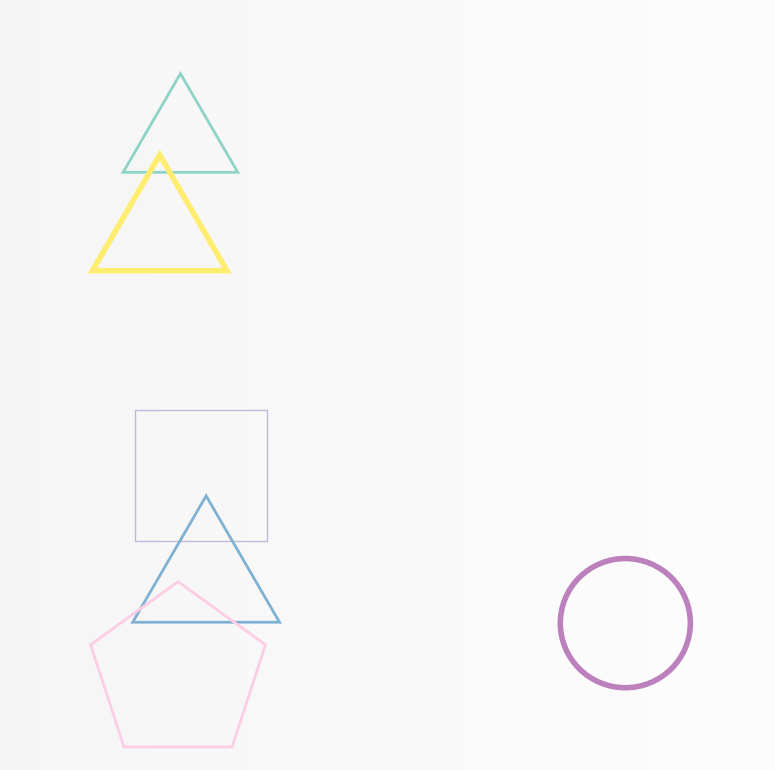[{"shape": "triangle", "thickness": 1, "radius": 0.43, "center": [0.233, 0.819]}, {"shape": "square", "thickness": 0.5, "radius": 0.43, "center": [0.26, 0.383]}, {"shape": "triangle", "thickness": 1, "radius": 0.55, "center": [0.266, 0.247]}, {"shape": "pentagon", "thickness": 1, "radius": 0.59, "center": [0.23, 0.126]}, {"shape": "circle", "thickness": 2, "radius": 0.42, "center": [0.807, 0.191]}, {"shape": "triangle", "thickness": 2, "radius": 0.5, "center": [0.206, 0.699]}]